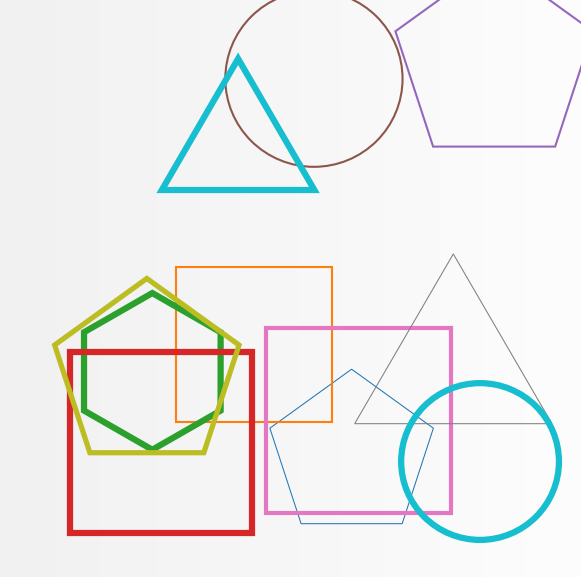[{"shape": "pentagon", "thickness": 0.5, "radius": 0.74, "center": [0.605, 0.212]}, {"shape": "square", "thickness": 1, "radius": 0.67, "center": [0.438, 0.403]}, {"shape": "hexagon", "thickness": 3, "radius": 0.68, "center": [0.262, 0.356]}, {"shape": "square", "thickness": 3, "radius": 0.78, "center": [0.277, 0.232]}, {"shape": "pentagon", "thickness": 1, "radius": 0.89, "center": [0.85, 0.89]}, {"shape": "circle", "thickness": 1, "radius": 0.76, "center": [0.54, 0.863]}, {"shape": "square", "thickness": 2, "radius": 0.8, "center": [0.616, 0.271]}, {"shape": "triangle", "thickness": 0.5, "radius": 0.98, "center": [0.78, 0.363]}, {"shape": "pentagon", "thickness": 2.5, "radius": 0.83, "center": [0.253, 0.35]}, {"shape": "circle", "thickness": 3, "radius": 0.68, "center": [0.826, 0.2]}, {"shape": "triangle", "thickness": 3, "radius": 0.76, "center": [0.41, 0.746]}]